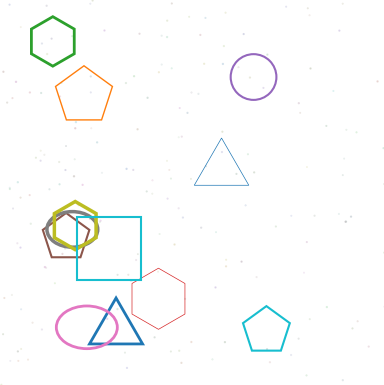[{"shape": "triangle", "thickness": 0.5, "radius": 0.41, "center": [0.575, 0.56]}, {"shape": "triangle", "thickness": 2, "radius": 0.4, "center": [0.301, 0.146]}, {"shape": "pentagon", "thickness": 1, "radius": 0.39, "center": [0.218, 0.751]}, {"shape": "hexagon", "thickness": 2, "radius": 0.32, "center": [0.137, 0.892]}, {"shape": "hexagon", "thickness": 0.5, "radius": 0.4, "center": [0.412, 0.224]}, {"shape": "circle", "thickness": 1.5, "radius": 0.3, "center": [0.659, 0.8]}, {"shape": "pentagon", "thickness": 1.5, "radius": 0.32, "center": [0.172, 0.383]}, {"shape": "oval", "thickness": 2, "radius": 0.4, "center": [0.226, 0.15]}, {"shape": "oval", "thickness": 2.5, "radius": 0.33, "center": [0.188, 0.404]}, {"shape": "hexagon", "thickness": 2.5, "radius": 0.31, "center": [0.195, 0.414]}, {"shape": "square", "thickness": 1.5, "radius": 0.41, "center": [0.283, 0.354]}, {"shape": "pentagon", "thickness": 1.5, "radius": 0.32, "center": [0.692, 0.141]}]